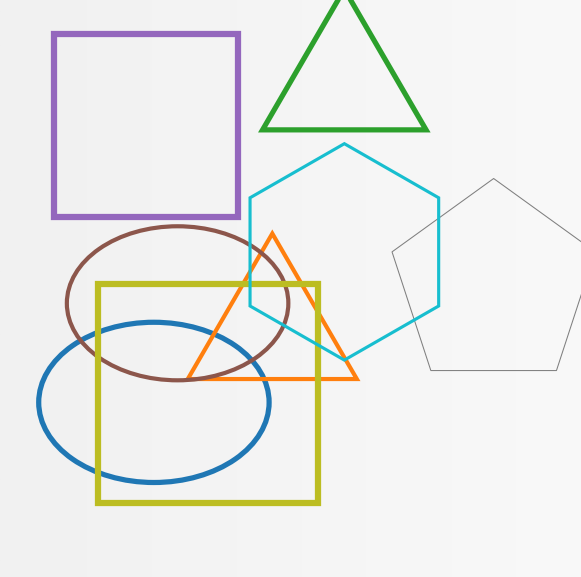[{"shape": "oval", "thickness": 2.5, "radius": 0.99, "center": [0.265, 0.302]}, {"shape": "triangle", "thickness": 2, "radius": 0.84, "center": [0.468, 0.427]}, {"shape": "triangle", "thickness": 2.5, "radius": 0.81, "center": [0.592, 0.855]}, {"shape": "square", "thickness": 3, "radius": 0.79, "center": [0.251, 0.782]}, {"shape": "oval", "thickness": 2, "radius": 0.95, "center": [0.306, 0.474]}, {"shape": "pentagon", "thickness": 0.5, "radius": 0.92, "center": [0.849, 0.506]}, {"shape": "square", "thickness": 3, "radius": 0.95, "center": [0.358, 0.318]}, {"shape": "hexagon", "thickness": 1.5, "radius": 0.94, "center": [0.592, 0.563]}]